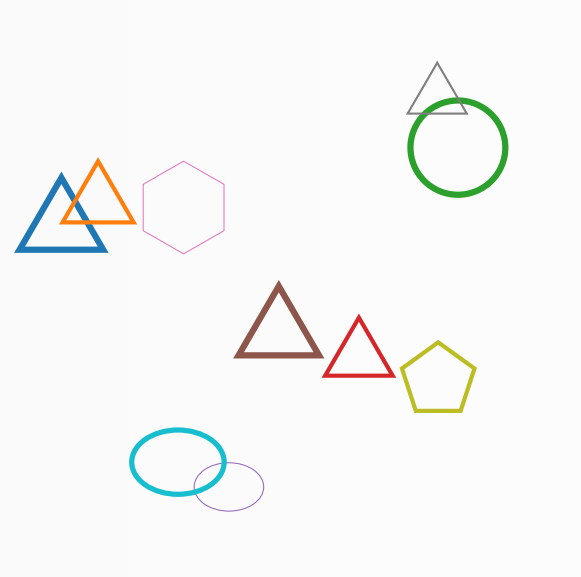[{"shape": "triangle", "thickness": 3, "radius": 0.42, "center": [0.106, 0.608]}, {"shape": "triangle", "thickness": 2, "radius": 0.35, "center": [0.169, 0.649]}, {"shape": "circle", "thickness": 3, "radius": 0.41, "center": [0.788, 0.743]}, {"shape": "triangle", "thickness": 2, "radius": 0.34, "center": [0.617, 0.382]}, {"shape": "oval", "thickness": 0.5, "radius": 0.3, "center": [0.394, 0.156]}, {"shape": "triangle", "thickness": 3, "radius": 0.4, "center": [0.48, 0.424]}, {"shape": "hexagon", "thickness": 0.5, "radius": 0.4, "center": [0.316, 0.64]}, {"shape": "triangle", "thickness": 1, "radius": 0.29, "center": [0.752, 0.832]}, {"shape": "pentagon", "thickness": 2, "radius": 0.33, "center": [0.754, 0.341]}, {"shape": "oval", "thickness": 2.5, "radius": 0.4, "center": [0.306, 0.199]}]